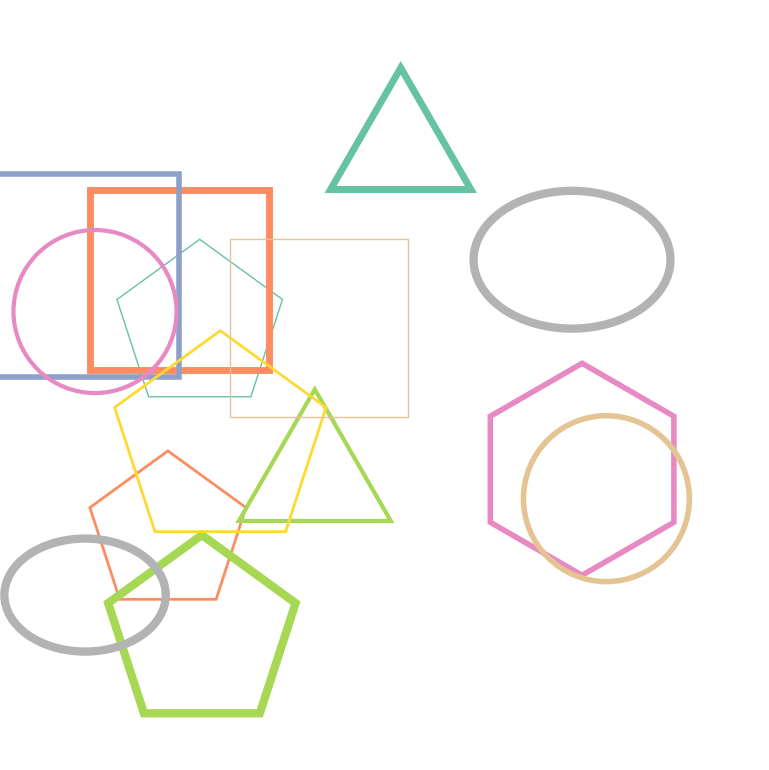[{"shape": "triangle", "thickness": 2.5, "radius": 0.53, "center": [0.52, 0.807]}, {"shape": "pentagon", "thickness": 0.5, "radius": 0.56, "center": [0.259, 0.576]}, {"shape": "square", "thickness": 2.5, "radius": 0.58, "center": [0.233, 0.636]}, {"shape": "pentagon", "thickness": 1, "radius": 0.53, "center": [0.218, 0.308]}, {"shape": "square", "thickness": 2, "radius": 0.66, "center": [0.1, 0.643]}, {"shape": "circle", "thickness": 1.5, "radius": 0.53, "center": [0.123, 0.595]}, {"shape": "hexagon", "thickness": 2, "radius": 0.69, "center": [0.756, 0.391]}, {"shape": "pentagon", "thickness": 3, "radius": 0.64, "center": [0.262, 0.177]}, {"shape": "triangle", "thickness": 1.5, "radius": 0.57, "center": [0.409, 0.38]}, {"shape": "pentagon", "thickness": 1, "radius": 0.72, "center": [0.286, 0.426]}, {"shape": "circle", "thickness": 2, "radius": 0.54, "center": [0.788, 0.352]}, {"shape": "square", "thickness": 0.5, "radius": 0.58, "center": [0.414, 0.574]}, {"shape": "oval", "thickness": 3, "radius": 0.64, "center": [0.743, 0.663]}, {"shape": "oval", "thickness": 3, "radius": 0.52, "center": [0.11, 0.227]}]